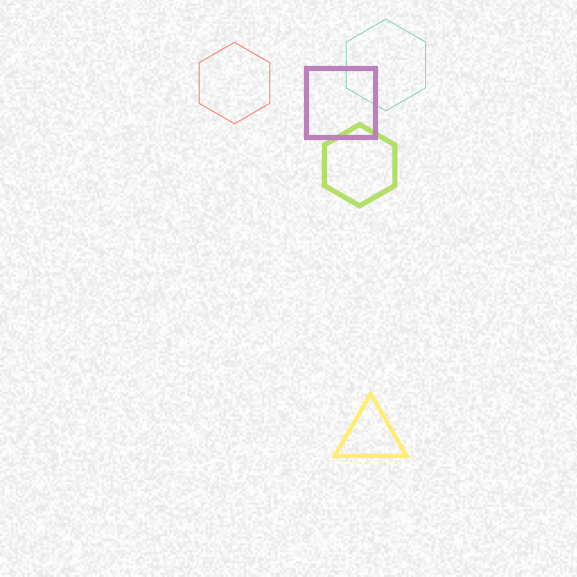[{"shape": "hexagon", "thickness": 0.5, "radius": 0.4, "center": [0.668, 0.887]}, {"shape": "hexagon", "thickness": 0.5, "radius": 0.35, "center": [0.406, 0.855]}, {"shape": "hexagon", "thickness": 2.5, "radius": 0.35, "center": [0.623, 0.713]}, {"shape": "square", "thickness": 2.5, "radius": 0.3, "center": [0.589, 0.821]}, {"shape": "triangle", "thickness": 2, "radius": 0.36, "center": [0.642, 0.245]}]